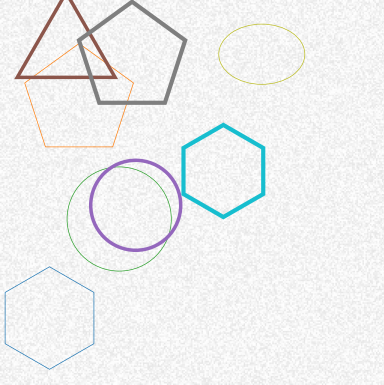[{"shape": "hexagon", "thickness": 0.5, "radius": 0.67, "center": [0.129, 0.174]}, {"shape": "pentagon", "thickness": 0.5, "radius": 0.74, "center": [0.205, 0.739]}, {"shape": "circle", "thickness": 0.5, "radius": 0.68, "center": [0.31, 0.431]}, {"shape": "circle", "thickness": 2.5, "radius": 0.58, "center": [0.353, 0.467]}, {"shape": "triangle", "thickness": 2.5, "radius": 0.73, "center": [0.172, 0.872]}, {"shape": "pentagon", "thickness": 3, "radius": 0.73, "center": [0.343, 0.85]}, {"shape": "oval", "thickness": 0.5, "radius": 0.56, "center": [0.68, 0.859]}, {"shape": "hexagon", "thickness": 3, "radius": 0.6, "center": [0.58, 0.556]}]